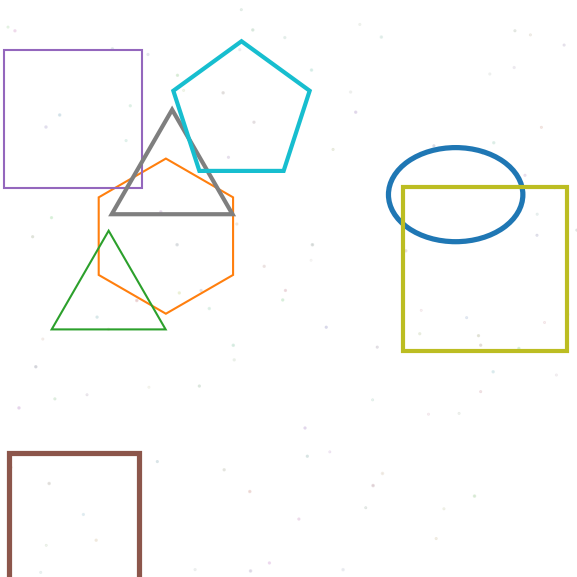[{"shape": "oval", "thickness": 2.5, "radius": 0.58, "center": [0.789, 0.662]}, {"shape": "hexagon", "thickness": 1, "radius": 0.67, "center": [0.287, 0.59]}, {"shape": "triangle", "thickness": 1, "radius": 0.57, "center": [0.188, 0.486]}, {"shape": "square", "thickness": 1, "radius": 0.6, "center": [0.127, 0.793]}, {"shape": "square", "thickness": 2.5, "radius": 0.56, "center": [0.129, 0.102]}, {"shape": "triangle", "thickness": 2, "radius": 0.6, "center": [0.298, 0.689]}, {"shape": "square", "thickness": 2, "radius": 0.71, "center": [0.841, 0.533]}, {"shape": "pentagon", "thickness": 2, "radius": 0.62, "center": [0.418, 0.804]}]